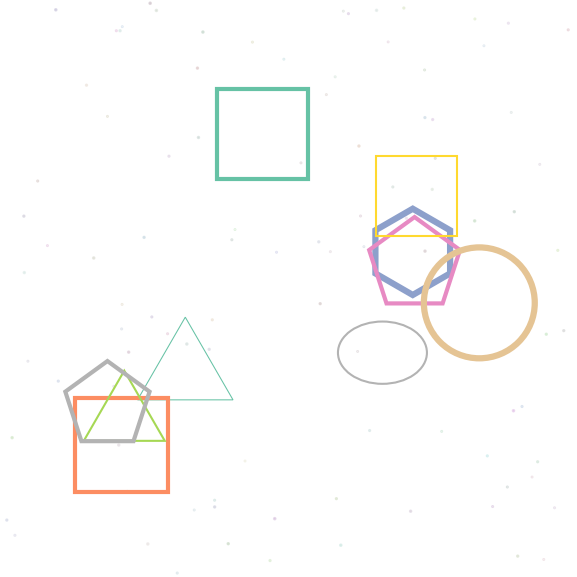[{"shape": "triangle", "thickness": 0.5, "radius": 0.48, "center": [0.321, 0.354]}, {"shape": "square", "thickness": 2, "radius": 0.39, "center": [0.455, 0.767]}, {"shape": "square", "thickness": 2, "radius": 0.4, "center": [0.21, 0.228]}, {"shape": "hexagon", "thickness": 3, "radius": 0.37, "center": [0.715, 0.563]}, {"shape": "pentagon", "thickness": 2, "radius": 0.41, "center": [0.718, 0.541]}, {"shape": "triangle", "thickness": 1, "radius": 0.4, "center": [0.215, 0.276]}, {"shape": "square", "thickness": 1, "radius": 0.35, "center": [0.721, 0.659]}, {"shape": "circle", "thickness": 3, "radius": 0.48, "center": [0.83, 0.475]}, {"shape": "oval", "thickness": 1, "radius": 0.39, "center": [0.662, 0.388]}, {"shape": "pentagon", "thickness": 2, "radius": 0.38, "center": [0.186, 0.297]}]